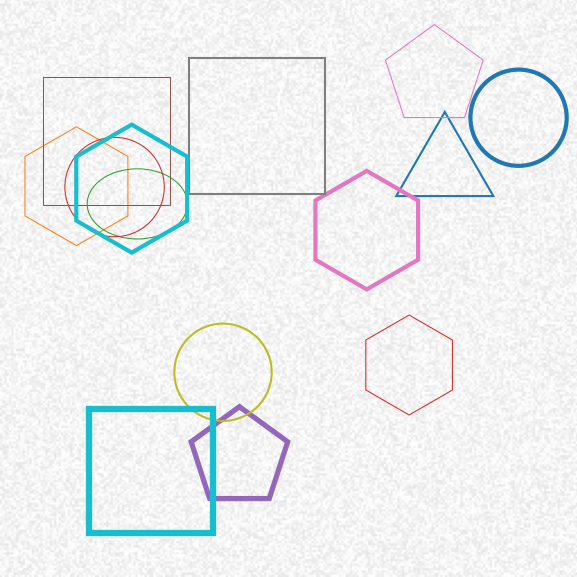[{"shape": "circle", "thickness": 2, "radius": 0.42, "center": [0.898, 0.795]}, {"shape": "triangle", "thickness": 1, "radius": 0.49, "center": [0.77, 0.708]}, {"shape": "hexagon", "thickness": 0.5, "radius": 0.51, "center": [0.132, 0.677]}, {"shape": "oval", "thickness": 0.5, "radius": 0.43, "center": [0.238, 0.646]}, {"shape": "hexagon", "thickness": 0.5, "radius": 0.43, "center": [0.708, 0.367]}, {"shape": "circle", "thickness": 0.5, "radius": 0.43, "center": [0.198, 0.675]}, {"shape": "pentagon", "thickness": 2.5, "radius": 0.44, "center": [0.415, 0.207]}, {"shape": "square", "thickness": 0.5, "radius": 0.55, "center": [0.184, 0.755]}, {"shape": "pentagon", "thickness": 0.5, "radius": 0.44, "center": [0.752, 0.868]}, {"shape": "hexagon", "thickness": 2, "radius": 0.51, "center": [0.635, 0.601]}, {"shape": "square", "thickness": 1, "radius": 0.59, "center": [0.445, 0.781]}, {"shape": "circle", "thickness": 1, "radius": 0.42, "center": [0.386, 0.355]}, {"shape": "hexagon", "thickness": 2, "radius": 0.55, "center": [0.228, 0.673]}, {"shape": "square", "thickness": 3, "radius": 0.54, "center": [0.261, 0.183]}]